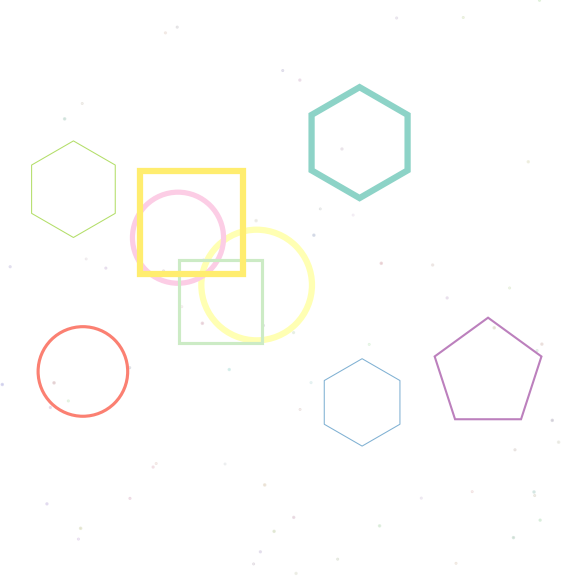[{"shape": "hexagon", "thickness": 3, "radius": 0.48, "center": [0.623, 0.752]}, {"shape": "circle", "thickness": 3, "radius": 0.48, "center": [0.444, 0.506]}, {"shape": "circle", "thickness": 1.5, "radius": 0.39, "center": [0.144, 0.356]}, {"shape": "hexagon", "thickness": 0.5, "radius": 0.38, "center": [0.627, 0.302]}, {"shape": "hexagon", "thickness": 0.5, "radius": 0.42, "center": [0.127, 0.672]}, {"shape": "circle", "thickness": 2.5, "radius": 0.39, "center": [0.308, 0.588]}, {"shape": "pentagon", "thickness": 1, "radius": 0.49, "center": [0.845, 0.352]}, {"shape": "square", "thickness": 1.5, "radius": 0.36, "center": [0.381, 0.477]}, {"shape": "square", "thickness": 3, "radius": 0.44, "center": [0.332, 0.614]}]